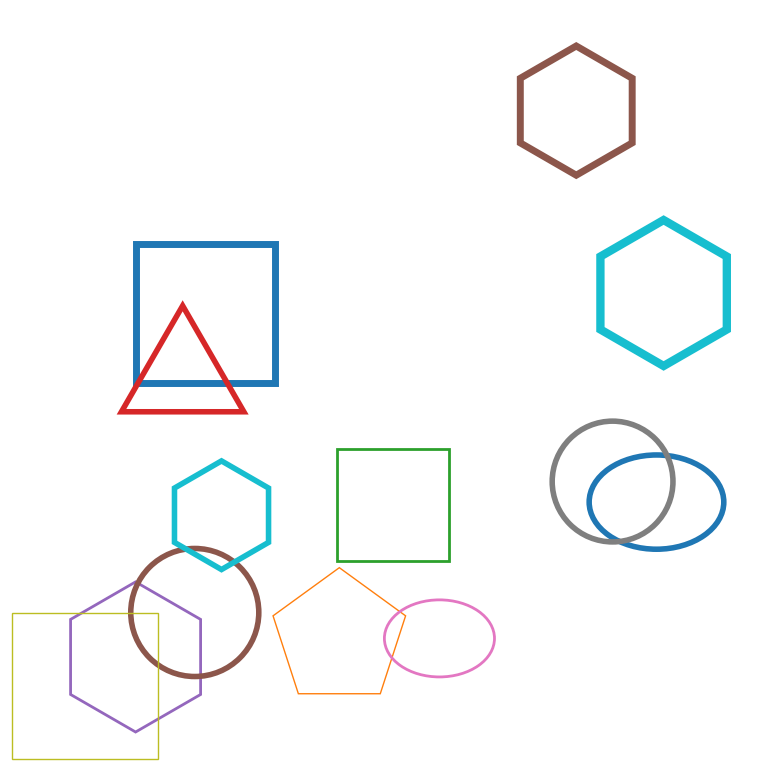[{"shape": "square", "thickness": 2.5, "radius": 0.45, "center": [0.267, 0.593]}, {"shape": "oval", "thickness": 2, "radius": 0.44, "center": [0.853, 0.348]}, {"shape": "pentagon", "thickness": 0.5, "radius": 0.45, "center": [0.441, 0.172]}, {"shape": "square", "thickness": 1, "radius": 0.36, "center": [0.51, 0.344]}, {"shape": "triangle", "thickness": 2, "radius": 0.46, "center": [0.237, 0.511]}, {"shape": "hexagon", "thickness": 1, "radius": 0.49, "center": [0.176, 0.147]}, {"shape": "circle", "thickness": 2, "radius": 0.42, "center": [0.253, 0.205]}, {"shape": "hexagon", "thickness": 2.5, "radius": 0.42, "center": [0.748, 0.856]}, {"shape": "oval", "thickness": 1, "radius": 0.36, "center": [0.571, 0.171]}, {"shape": "circle", "thickness": 2, "radius": 0.39, "center": [0.796, 0.375]}, {"shape": "square", "thickness": 0.5, "radius": 0.47, "center": [0.11, 0.109]}, {"shape": "hexagon", "thickness": 2, "radius": 0.35, "center": [0.288, 0.331]}, {"shape": "hexagon", "thickness": 3, "radius": 0.47, "center": [0.862, 0.619]}]